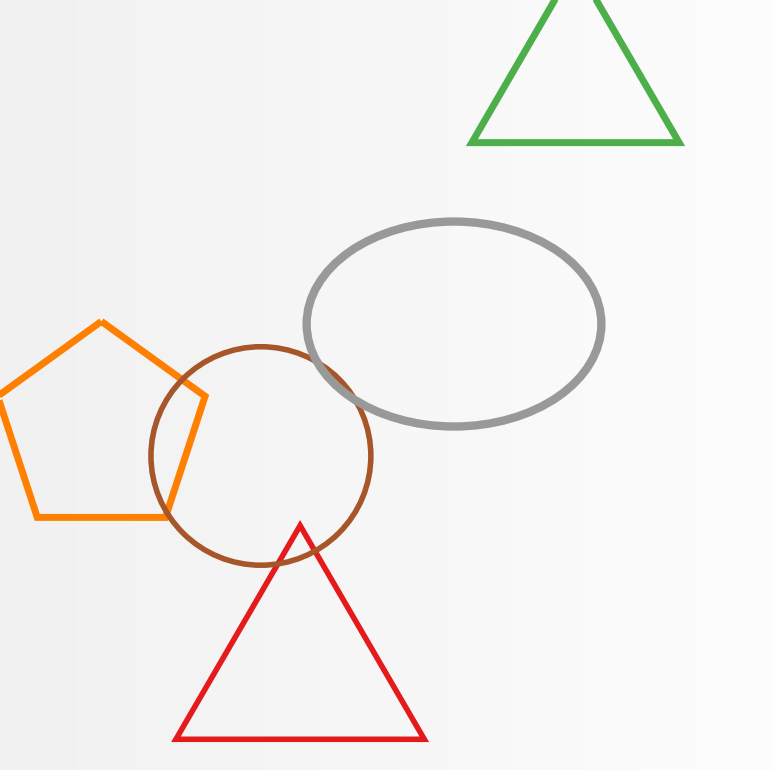[{"shape": "triangle", "thickness": 2, "radius": 0.93, "center": [0.387, 0.132]}, {"shape": "triangle", "thickness": 2.5, "radius": 0.77, "center": [0.743, 0.892]}, {"shape": "pentagon", "thickness": 2.5, "radius": 0.7, "center": [0.131, 0.442]}, {"shape": "circle", "thickness": 2, "radius": 0.71, "center": [0.337, 0.408]}, {"shape": "oval", "thickness": 3, "radius": 0.95, "center": [0.586, 0.579]}]